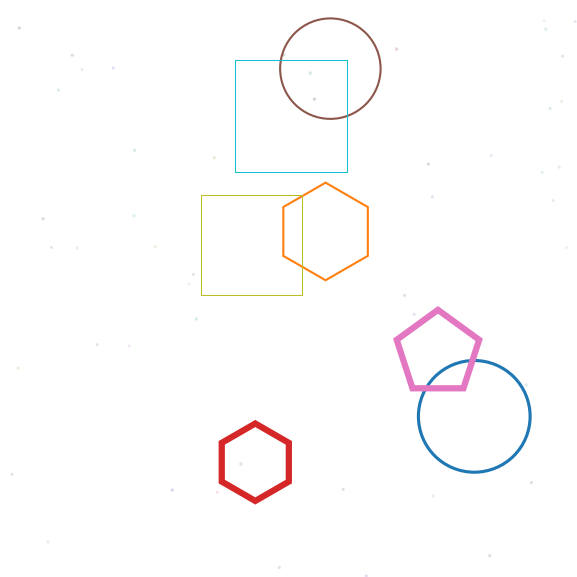[{"shape": "circle", "thickness": 1.5, "radius": 0.48, "center": [0.821, 0.278]}, {"shape": "hexagon", "thickness": 1, "radius": 0.42, "center": [0.564, 0.598]}, {"shape": "hexagon", "thickness": 3, "radius": 0.34, "center": [0.442, 0.199]}, {"shape": "circle", "thickness": 1, "radius": 0.43, "center": [0.572, 0.88]}, {"shape": "pentagon", "thickness": 3, "radius": 0.38, "center": [0.758, 0.387]}, {"shape": "square", "thickness": 0.5, "radius": 0.44, "center": [0.435, 0.575]}, {"shape": "square", "thickness": 0.5, "radius": 0.49, "center": [0.504, 0.798]}]